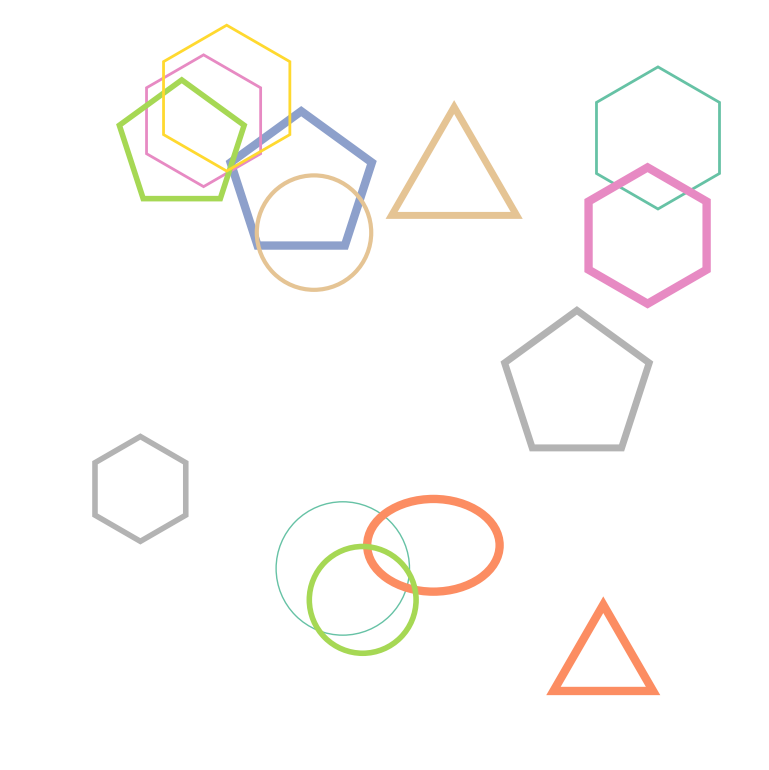[{"shape": "circle", "thickness": 0.5, "radius": 0.43, "center": [0.445, 0.262]}, {"shape": "hexagon", "thickness": 1, "radius": 0.46, "center": [0.855, 0.821]}, {"shape": "triangle", "thickness": 3, "radius": 0.37, "center": [0.783, 0.14]}, {"shape": "oval", "thickness": 3, "radius": 0.43, "center": [0.563, 0.292]}, {"shape": "pentagon", "thickness": 3, "radius": 0.48, "center": [0.391, 0.759]}, {"shape": "hexagon", "thickness": 3, "radius": 0.44, "center": [0.841, 0.694]}, {"shape": "hexagon", "thickness": 1, "radius": 0.43, "center": [0.264, 0.843]}, {"shape": "pentagon", "thickness": 2, "radius": 0.43, "center": [0.236, 0.811]}, {"shape": "circle", "thickness": 2, "radius": 0.35, "center": [0.471, 0.221]}, {"shape": "hexagon", "thickness": 1, "radius": 0.47, "center": [0.294, 0.873]}, {"shape": "triangle", "thickness": 2.5, "radius": 0.47, "center": [0.59, 0.767]}, {"shape": "circle", "thickness": 1.5, "radius": 0.37, "center": [0.408, 0.698]}, {"shape": "hexagon", "thickness": 2, "radius": 0.34, "center": [0.182, 0.365]}, {"shape": "pentagon", "thickness": 2.5, "radius": 0.49, "center": [0.749, 0.498]}]